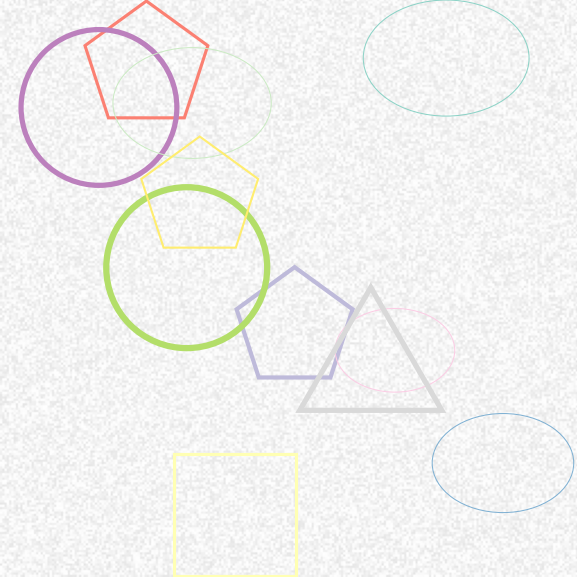[{"shape": "oval", "thickness": 0.5, "radius": 0.72, "center": [0.773, 0.899]}, {"shape": "square", "thickness": 1.5, "radius": 0.53, "center": [0.407, 0.107]}, {"shape": "pentagon", "thickness": 2, "radius": 0.53, "center": [0.51, 0.431]}, {"shape": "pentagon", "thickness": 1.5, "radius": 0.56, "center": [0.254, 0.886]}, {"shape": "oval", "thickness": 0.5, "radius": 0.61, "center": [0.871, 0.197]}, {"shape": "circle", "thickness": 3, "radius": 0.7, "center": [0.323, 0.536]}, {"shape": "oval", "thickness": 0.5, "radius": 0.52, "center": [0.684, 0.393]}, {"shape": "triangle", "thickness": 2.5, "radius": 0.71, "center": [0.642, 0.36]}, {"shape": "circle", "thickness": 2.5, "radius": 0.67, "center": [0.171, 0.813]}, {"shape": "oval", "thickness": 0.5, "radius": 0.69, "center": [0.333, 0.821]}, {"shape": "pentagon", "thickness": 1, "radius": 0.53, "center": [0.346, 0.656]}]